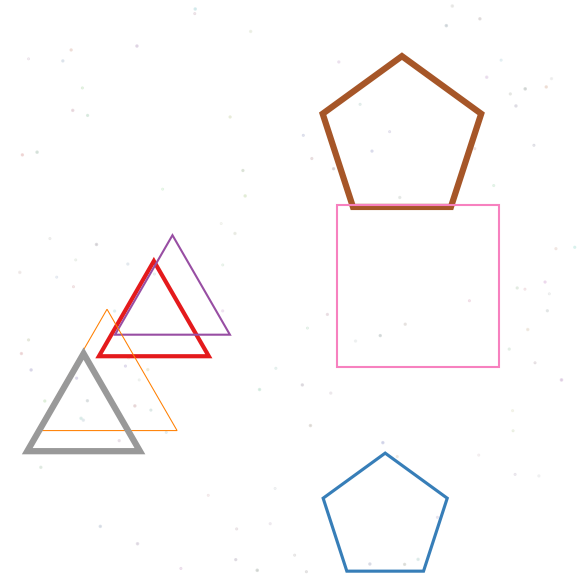[{"shape": "triangle", "thickness": 2, "radius": 0.55, "center": [0.266, 0.437]}, {"shape": "pentagon", "thickness": 1.5, "radius": 0.56, "center": [0.667, 0.102]}, {"shape": "triangle", "thickness": 1, "radius": 0.57, "center": [0.299, 0.477]}, {"shape": "triangle", "thickness": 0.5, "radius": 0.7, "center": [0.185, 0.324]}, {"shape": "pentagon", "thickness": 3, "radius": 0.72, "center": [0.696, 0.758]}, {"shape": "square", "thickness": 1, "radius": 0.7, "center": [0.723, 0.504]}, {"shape": "triangle", "thickness": 3, "radius": 0.56, "center": [0.145, 0.274]}]